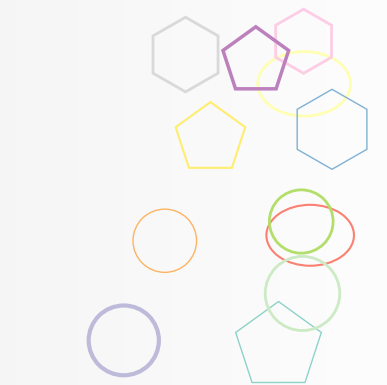[{"shape": "pentagon", "thickness": 1, "radius": 0.58, "center": [0.719, 0.101]}, {"shape": "oval", "thickness": 2, "radius": 0.6, "center": [0.785, 0.782]}, {"shape": "circle", "thickness": 3, "radius": 0.45, "center": [0.319, 0.116]}, {"shape": "oval", "thickness": 1.5, "radius": 0.56, "center": [0.8, 0.389]}, {"shape": "hexagon", "thickness": 1, "radius": 0.52, "center": [0.857, 0.664]}, {"shape": "circle", "thickness": 1, "radius": 0.41, "center": [0.425, 0.375]}, {"shape": "circle", "thickness": 2, "radius": 0.41, "center": [0.777, 0.425]}, {"shape": "hexagon", "thickness": 2, "radius": 0.42, "center": [0.783, 0.893]}, {"shape": "hexagon", "thickness": 2, "radius": 0.48, "center": [0.479, 0.858]}, {"shape": "pentagon", "thickness": 2.5, "radius": 0.45, "center": [0.66, 0.841]}, {"shape": "circle", "thickness": 2, "radius": 0.48, "center": [0.781, 0.238]}, {"shape": "pentagon", "thickness": 1.5, "radius": 0.47, "center": [0.543, 0.64]}]